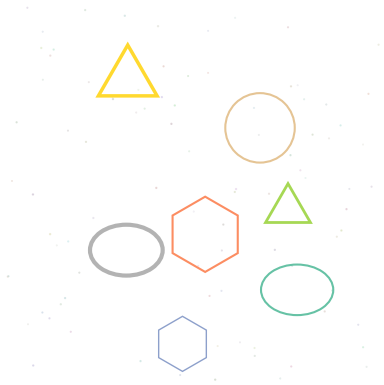[{"shape": "oval", "thickness": 1.5, "radius": 0.47, "center": [0.772, 0.247]}, {"shape": "hexagon", "thickness": 1.5, "radius": 0.49, "center": [0.533, 0.391]}, {"shape": "hexagon", "thickness": 1, "radius": 0.36, "center": [0.474, 0.107]}, {"shape": "triangle", "thickness": 2, "radius": 0.34, "center": [0.748, 0.456]}, {"shape": "triangle", "thickness": 2.5, "radius": 0.44, "center": [0.332, 0.795]}, {"shape": "circle", "thickness": 1.5, "radius": 0.45, "center": [0.675, 0.668]}, {"shape": "oval", "thickness": 3, "radius": 0.47, "center": [0.328, 0.35]}]